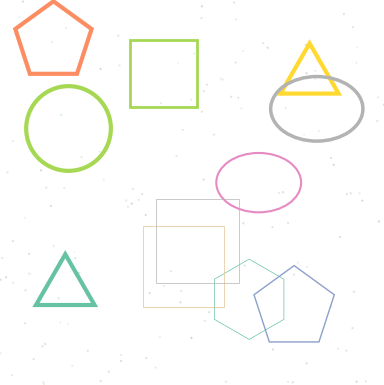[{"shape": "hexagon", "thickness": 0.5, "radius": 0.52, "center": [0.647, 0.223]}, {"shape": "triangle", "thickness": 3, "radius": 0.44, "center": [0.17, 0.252]}, {"shape": "pentagon", "thickness": 3, "radius": 0.52, "center": [0.139, 0.893]}, {"shape": "pentagon", "thickness": 1, "radius": 0.55, "center": [0.764, 0.201]}, {"shape": "oval", "thickness": 1.5, "radius": 0.55, "center": [0.672, 0.526]}, {"shape": "square", "thickness": 2, "radius": 0.44, "center": [0.424, 0.81]}, {"shape": "circle", "thickness": 3, "radius": 0.55, "center": [0.178, 0.666]}, {"shape": "triangle", "thickness": 3, "radius": 0.43, "center": [0.804, 0.8]}, {"shape": "square", "thickness": 0.5, "radius": 0.52, "center": [0.477, 0.308]}, {"shape": "square", "thickness": 0.5, "radius": 0.54, "center": [0.513, 0.374]}, {"shape": "oval", "thickness": 2.5, "radius": 0.6, "center": [0.823, 0.717]}]